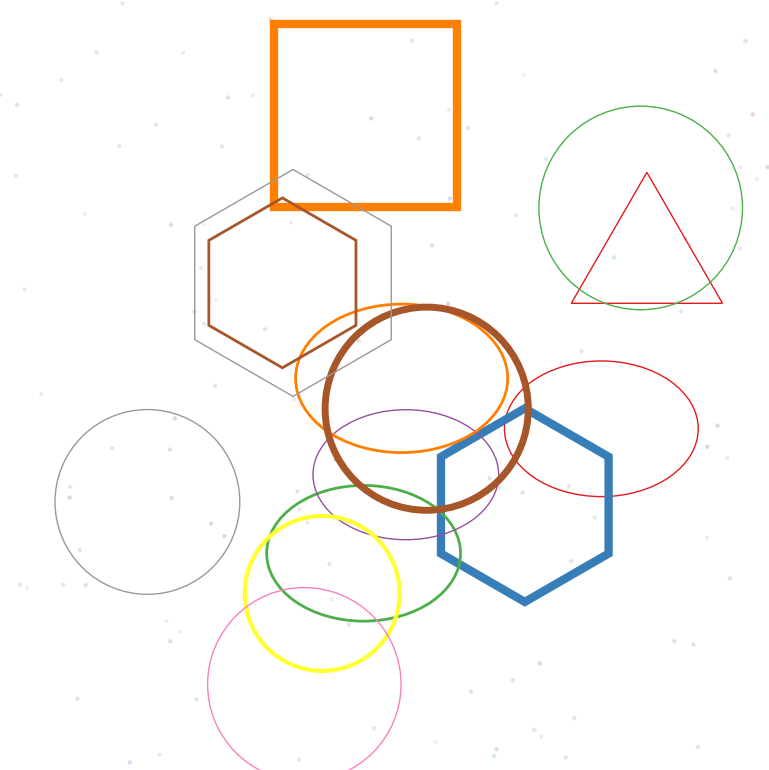[{"shape": "triangle", "thickness": 0.5, "radius": 0.57, "center": [0.84, 0.663]}, {"shape": "oval", "thickness": 0.5, "radius": 0.63, "center": [0.781, 0.443]}, {"shape": "hexagon", "thickness": 3, "radius": 0.63, "center": [0.682, 0.344]}, {"shape": "circle", "thickness": 0.5, "radius": 0.66, "center": [0.832, 0.73]}, {"shape": "oval", "thickness": 1, "radius": 0.63, "center": [0.472, 0.281]}, {"shape": "oval", "thickness": 0.5, "radius": 0.6, "center": [0.527, 0.383]}, {"shape": "square", "thickness": 3, "radius": 0.59, "center": [0.474, 0.85]}, {"shape": "oval", "thickness": 1, "radius": 0.69, "center": [0.522, 0.509]}, {"shape": "circle", "thickness": 1.5, "radius": 0.5, "center": [0.418, 0.229]}, {"shape": "hexagon", "thickness": 1, "radius": 0.55, "center": [0.367, 0.633]}, {"shape": "circle", "thickness": 2.5, "radius": 0.66, "center": [0.554, 0.469]}, {"shape": "circle", "thickness": 0.5, "radius": 0.63, "center": [0.395, 0.111]}, {"shape": "circle", "thickness": 0.5, "radius": 0.6, "center": [0.191, 0.348]}, {"shape": "hexagon", "thickness": 0.5, "radius": 0.74, "center": [0.381, 0.633]}]